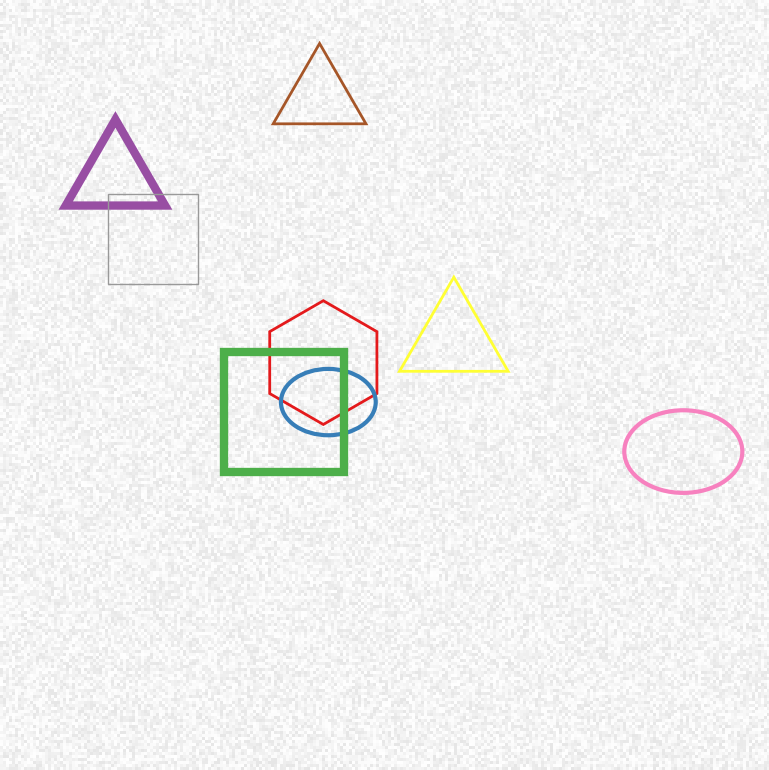[{"shape": "hexagon", "thickness": 1, "radius": 0.4, "center": [0.42, 0.529]}, {"shape": "oval", "thickness": 1.5, "radius": 0.31, "center": [0.426, 0.478]}, {"shape": "square", "thickness": 3, "radius": 0.39, "center": [0.369, 0.465]}, {"shape": "triangle", "thickness": 3, "radius": 0.37, "center": [0.15, 0.77]}, {"shape": "triangle", "thickness": 1, "radius": 0.41, "center": [0.589, 0.559]}, {"shape": "triangle", "thickness": 1, "radius": 0.35, "center": [0.415, 0.874]}, {"shape": "oval", "thickness": 1.5, "radius": 0.38, "center": [0.887, 0.414]}, {"shape": "square", "thickness": 0.5, "radius": 0.29, "center": [0.199, 0.689]}]